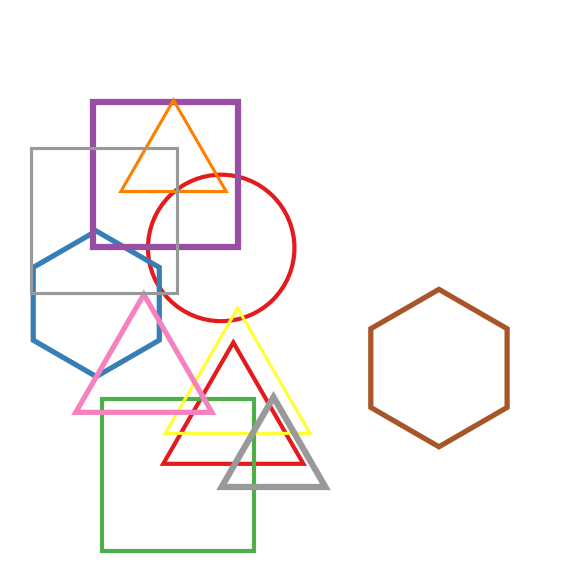[{"shape": "triangle", "thickness": 2, "radius": 0.7, "center": [0.404, 0.266]}, {"shape": "circle", "thickness": 2, "radius": 0.63, "center": [0.383, 0.57]}, {"shape": "hexagon", "thickness": 2.5, "radius": 0.63, "center": [0.167, 0.473]}, {"shape": "square", "thickness": 2, "radius": 0.66, "center": [0.308, 0.176]}, {"shape": "square", "thickness": 3, "radius": 0.63, "center": [0.287, 0.696]}, {"shape": "triangle", "thickness": 1.5, "radius": 0.53, "center": [0.3, 0.72]}, {"shape": "triangle", "thickness": 1.5, "radius": 0.72, "center": [0.411, 0.321]}, {"shape": "hexagon", "thickness": 2.5, "radius": 0.68, "center": [0.76, 0.362]}, {"shape": "triangle", "thickness": 2.5, "radius": 0.68, "center": [0.249, 0.353]}, {"shape": "square", "thickness": 1.5, "radius": 0.63, "center": [0.18, 0.617]}, {"shape": "triangle", "thickness": 3, "radius": 0.52, "center": [0.474, 0.208]}]